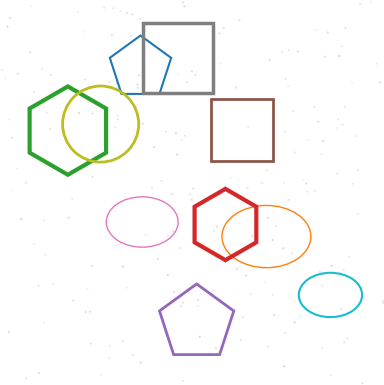[{"shape": "pentagon", "thickness": 1.5, "radius": 0.42, "center": [0.365, 0.824]}, {"shape": "oval", "thickness": 1, "radius": 0.58, "center": [0.692, 0.386]}, {"shape": "hexagon", "thickness": 3, "radius": 0.57, "center": [0.176, 0.661]}, {"shape": "hexagon", "thickness": 3, "radius": 0.46, "center": [0.586, 0.417]}, {"shape": "pentagon", "thickness": 2, "radius": 0.51, "center": [0.511, 0.161]}, {"shape": "square", "thickness": 2, "radius": 0.4, "center": [0.629, 0.662]}, {"shape": "oval", "thickness": 1, "radius": 0.47, "center": [0.369, 0.423]}, {"shape": "square", "thickness": 2.5, "radius": 0.45, "center": [0.463, 0.85]}, {"shape": "circle", "thickness": 2, "radius": 0.49, "center": [0.261, 0.678]}, {"shape": "oval", "thickness": 1.5, "radius": 0.41, "center": [0.858, 0.234]}]